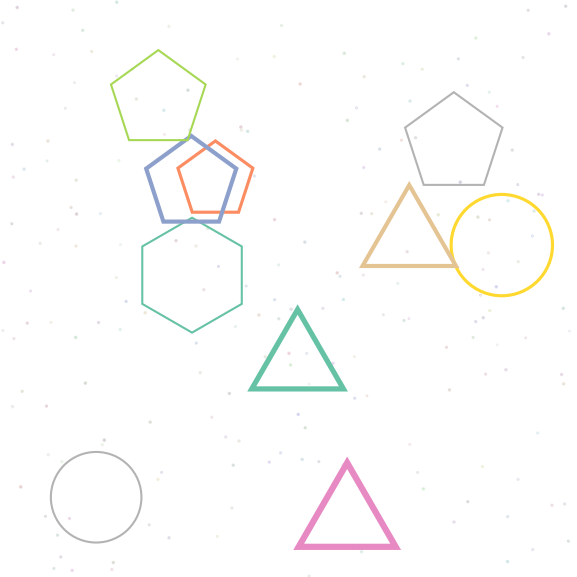[{"shape": "hexagon", "thickness": 1, "radius": 0.5, "center": [0.333, 0.523]}, {"shape": "triangle", "thickness": 2.5, "radius": 0.46, "center": [0.515, 0.372]}, {"shape": "pentagon", "thickness": 1.5, "radius": 0.34, "center": [0.373, 0.687]}, {"shape": "pentagon", "thickness": 2, "radius": 0.41, "center": [0.331, 0.682]}, {"shape": "triangle", "thickness": 3, "radius": 0.48, "center": [0.601, 0.101]}, {"shape": "pentagon", "thickness": 1, "radius": 0.43, "center": [0.274, 0.826]}, {"shape": "circle", "thickness": 1.5, "radius": 0.44, "center": [0.869, 0.575]}, {"shape": "triangle", "thickness": 2, "radius": 0.47, "center": [0.709, 0.585]}, {"shape": "circle", "thickness": 1, "radius": 0.39, "center": [0.166, 0.138]}, {"shape": "pentagon", "thickness": 1, "radius": 0.44, "center": [0.786, 0.751]}]